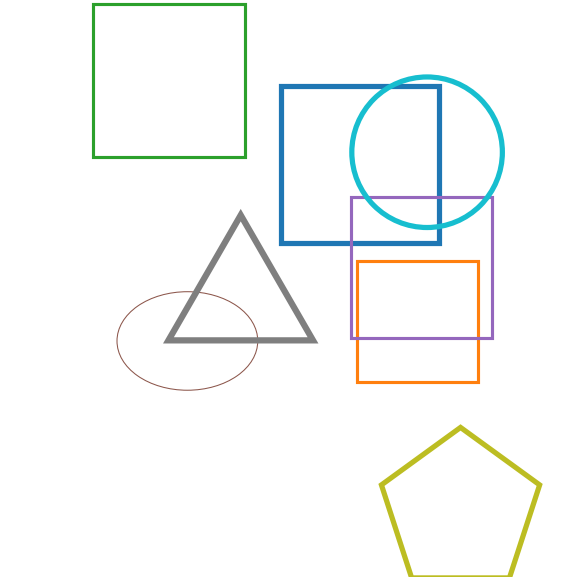[{"shape": "square", "thickness": 2.5, "radius": 0.68, "center": [0.624, 0.714]}, {"shape": "square", "thickness": 1.5, "radius": 0.52, "center": [0.723, 0.443]}, {"shape": "square", "thickness": 1.5, "radius": 0.66, "center": [0.292, 0.86]}, {"shape": "square", "thickness": 1.5, "radius": 0.61, "center": [0.73, 0.536]}, {"shape": "oval", "thickness": 0.5, "radius": 0.61, "center": [0.324, 0.409]}, {"shape": "triangle", "thickness": 3, "radius": 0.72, "center": [0.417, 0.482]}, {"shape": "pentagon", "thickness": 2.5, "radius": 0.72, "center": [0.797, 0.115]}, {"shape": "circle", "thickness": 2.5, "radius": 0.65, "center": [0.74, 0.736]}]